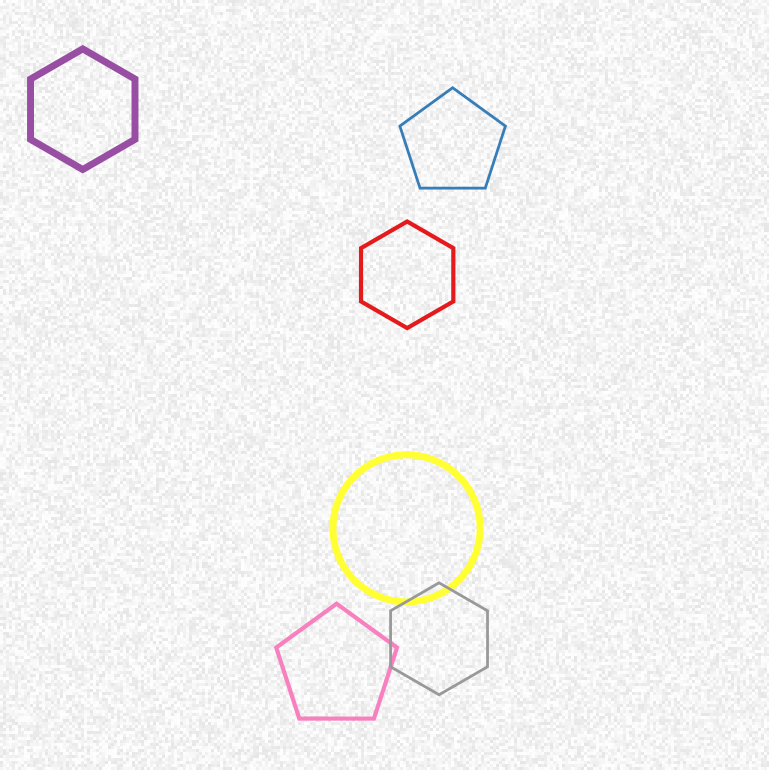[{"shape": "hexagon", "thickness": 1.5, "radius": 0.35, "center": [0.529, 0.643]}, {"shape": "pentagon", "thickness": 1, "radius": 0.36, "center": [0.588, 0.814]}, {"shape": "hexagon", "thickness": 2.5, "radius": 0.39, "center": [0.107, 0.858]}, {"shape": "circle", "thickness": 2.5, "radius": 0.48, "center": [0.528, 0.314]}, {"shape": "pentagon", "thickness": 1.5, "radius": 0.41, "center": [0.437, 0.133]}, {"shape": "hexagon", "thickness": 1, "radius": 0.36, "center": [0.57, 0.17]}]